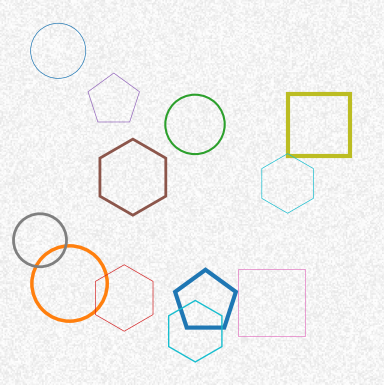[{"shape": "pentagon", "thickness": 3, "radius": 0.41, "center": [0.534, 0.216]}, {"shape": "circle", "thickness": 0.5, "radius": 0.36, "center": [0.151, 0.868]}, {"shape": "circle", "thickness": 2.5, "radius": 0.49, "center": [0.181, 0.264]}, {"shape": "circle", "thickness": 1.5, "radius": 0.39, "center": [0.507, 0.677]}, {"shape": "hexagon", "thickness": 0.5, "radius": 0.43, "center": [0.323, 0.226]}, {"shape": "pentagon", "thickness": 0.5, "radius": 0.35, "center": [0.295, 0.74]}, {"shape": "hexagon", "thickness": 2, "radius": 0.49, "center": [0.345, 0.54]}, {"shape": "square", "thickness": 0.5, "radius": 0.44, "center": [0.705, 0.215]}, {"shape": "circle", "thickness": 2, "radius": 0.34, "center": [0.104, 0.376]}, {"shape": "square", "thickness": 3, "radius": 0.4, "center": [0.828, 0.676]}, {"shape": "hexagon", "thickness": 0.5, "radius": 0.39, "center": [0.747, 0.523]}, {"shape": "hexagon", "thickness": 1, "radius": 0.4, "center": [0.507, 0.14]}]